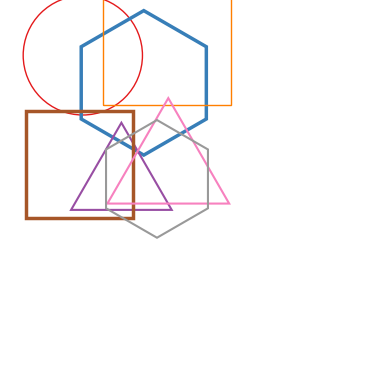[{"shape": "circle", "thickness": 1, "radius": 0.77, "center": [0.215, 0.856]}, {"shape": "hexagon", "thickness": 2.5, "radius": 0.94, "center": [0.373, 0.785]}, {"shape": "triangle", "thickness": 1.5, "radius": 0.75, "center": [0.315, 0.53]}, {"shape": "square", "thickness": 1, "radius": 0.83, "center": [0.434, 0.893]}, {"shape": "square", "thickness": 2.5, "radius": 0.69, "center": [0.207, 0.572]}, {"shape": "triangle", "thickness": 1.5, "radius": 0.91, "center": [0.437, 0.563]}, {"shape": "hexagon", "thickness": 1.5, "radius": 0.76, "center": [0.408, 0.535]}]